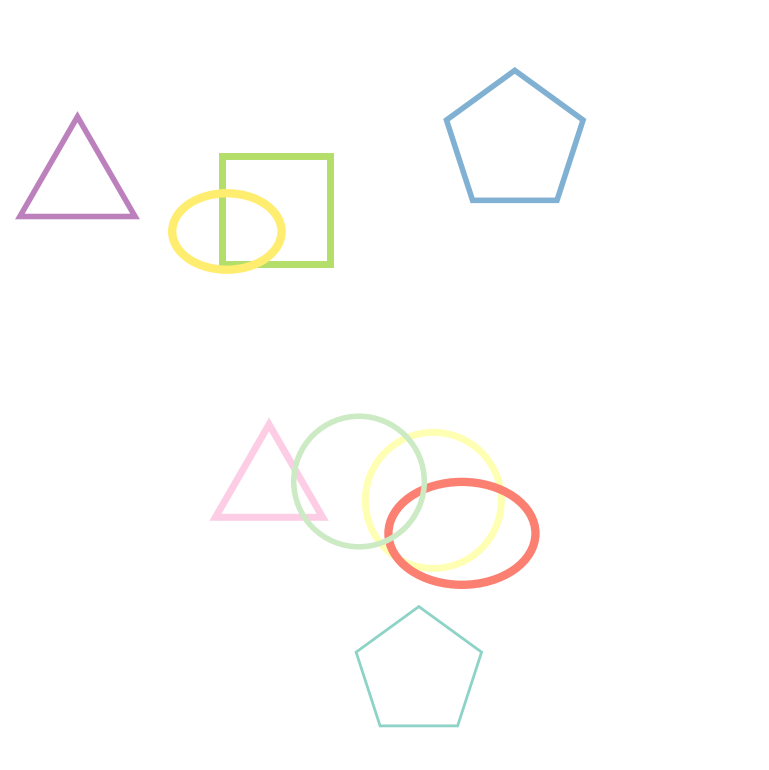[{"shape": "pentagon", "thickness": 1, "radius": 0.43, "center": [0.544, 0.127]}, {"shape": "circle", "thickness": 2.5, "radius": 0.44, "center": [0.563, 0.35]}, {"shape": "oval", "thickness": 3, "radius": 0.48, "center": [0.6, 0.307]}, {"shape": "pentagon", "thickness": 2, "radius": 0.47, "center": [0.669, 0.815]}, {"shape": "square", "thickness": 2.5, "radius": 0.35, "center": [0.359, 0.727]}, {"shape": "triangle", "thickness": 2.5, "radius": 0.4, "center": [0.349, 0.368]}, {"shape": "triangle", "thickness": 2, "radius": 0.43, "center": [0.101, 0.762]}, {"shape": "circle", "thickness": 2, "radius": 0.42, "center": [0.466, 0.375]}, {"shape": "oval", "thickness": 3, "radius": 0.35, "center": [0.295, 0.699]}]